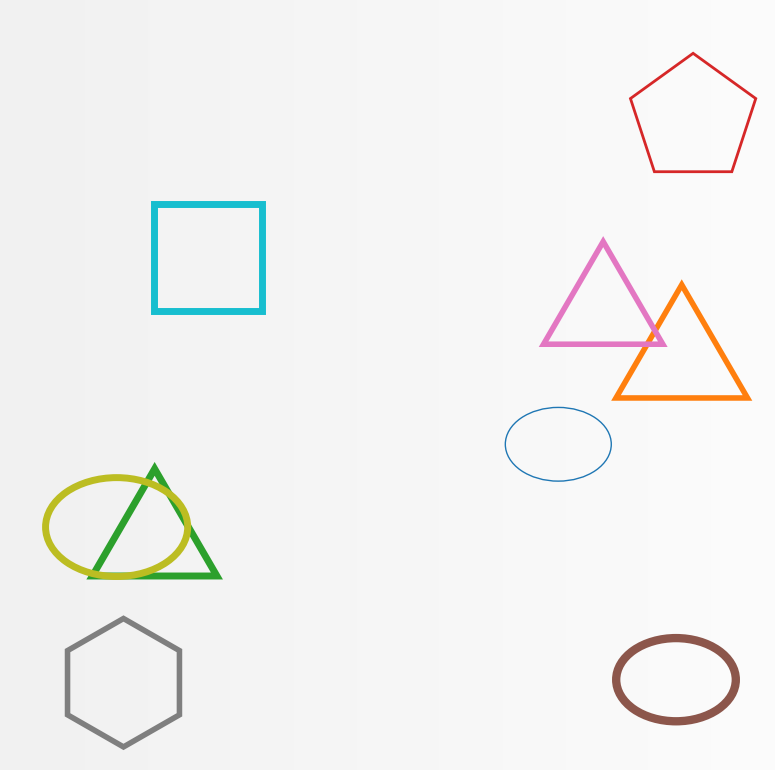[{"shape": "oval", "thickness": 0.5, "radius": 0.34, "center": [0.72, 0.423]}, {"shape": "triangle", "thickness": 2, "radius": 0.49, "center": [0.88, 0.532]}, {"shape": "triangle", "thickness": 2.5, "radius": 0.46, "center": [0.2, 0.298]}, {"shape": "pentagon", "thickness": 1, "radius": 0.43, "center": [0.894, 0.846]}, {"shape": "oval", "thickness": 3, "radius": 0.39, "center": [0.872, 0.117]}, {"shape": "triangle", "thickness": 2, "radius": 0.44, "center": [0.778, 0.597]}, {"shape": "hexagon", "thickness": 2, "radius": 0.42, "center": [0.159, 0.113]}, {"shape": "oval", "thickness": 2.5, "radius": 0.46, "center": [0.15, 0.316]}, {"shape": "square", "thickness": 2.5, "radius": 0.35, "center": [0.268, 0.666]}]